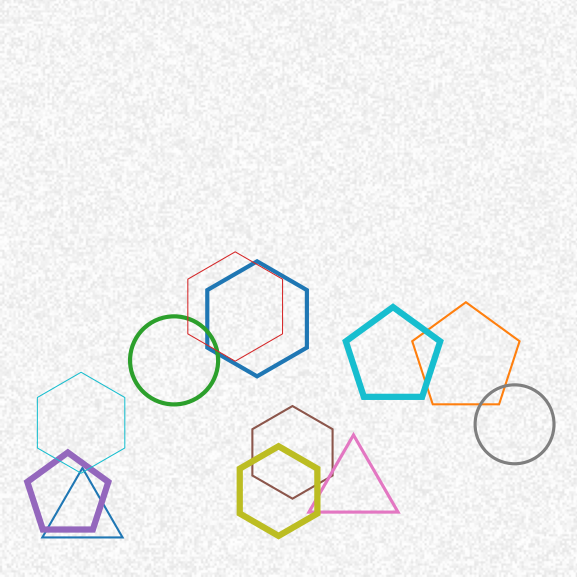[{"shape": "triangle", "thickness": 1, "radius": 0.4, "center": [0.143, 0.109]}, {"shape": "hexagon", "thickness": 2, "radius": 0.5, "center": [0.445, 0.447]}, {"shape": "pentagon", "thickness": 1, "radius": 0.49, "center": [0.807, 0.378]}, {"shape": "circle", "thickness": 2, "radius": 0.38, "center": [0.301, 0.375]}, {"shape": "hexagon", "thickness": 0.5, "radius": 0.47, "center": [0.407, 0.468]}, {"shape": "pentagon", "thickness": 3, "radius": 0.37, "center": [0.117, 0.142]}, {"shape": "hexagon", "thickness": 1, "radius": 0.4, "center": [0.506, 0.216]}, {"shape": "triangle", "thickness": 1.5, "radius": 0.45, "center": [0.612, 0.157]}, {"shape": "circle", "thickness": 1.5, "radius": 0.34, "center": [0.891, 0.264]}, {"shape": "hexagon", "thickness": 3, "radius": 0.39, "center": [0.482, 0.149]}, {"shape": "pentagon", "thickness": 3, "radius": 0.43, "center": [0.681, 0.381]}, {"shape": "hexagon", "thickness": 0.5, "radius": 0.44, "center": [0.14, 0.267]}]